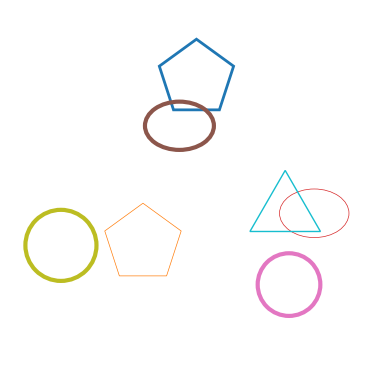[{"shape": "pentagon", "thickness": 2, "radius": 0.51, "center": [0.51, 0.797]}, {"shape": "pentagon", "thickness": 0.5, "radius": 0.52, "center": [0.371, 0.368]}, {"shape": "oval", "thickness": 0.5, "radius": 0.45, "center": [0.816, 0.446]}, {"shape": "oval", "thickness": 3, "radius": 0.45, "center": [0.466, 0.673]}, {"shape": "circle", "thickness": 3, "radius": 0.41, "center": [0.751, 0.261]}, {"shape": "circle", "thickness": 3, "radius": 0.46, "center": [0.158, 0.363]}, {"shape": "triangle", "thickness": 1, "radius": 0.53, "center": [0.741, 0.452]}]